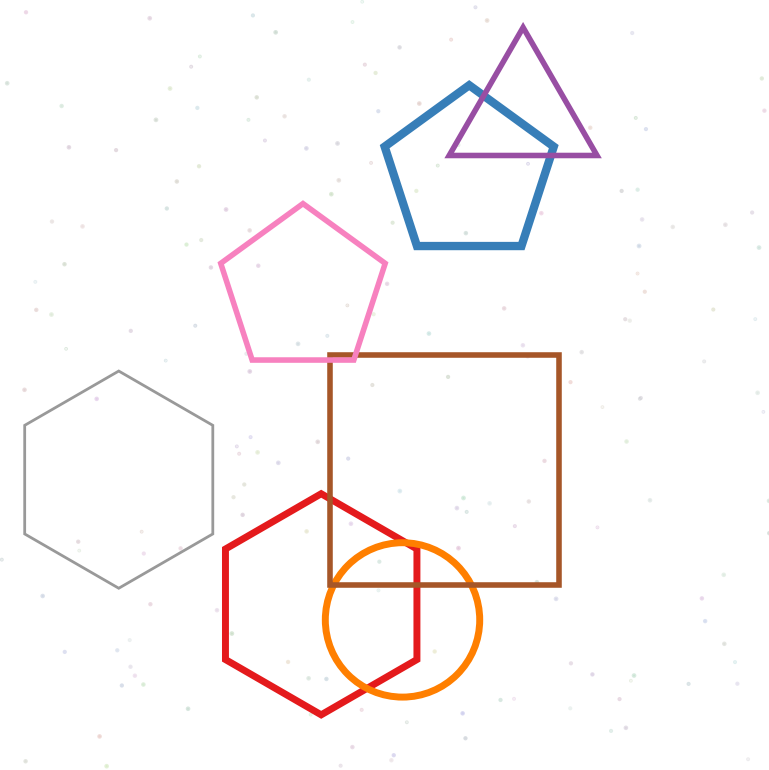[{"shape": "hexagon", "thickness": 2.5, "radius": 0.72, "center": [0.417, 0.215]}, {"shape": "pentagon", "thickness": 3, "radius": 0.58, "center": [0.609, 0.774]}, {"shape": "triangle", "thickness": 2, "radius": 0.55, "center": [0.679, 0.853]}, {"shape": "circle", "thickness": 2.5, "radius": 0.5, "center": [0.523, 0.195]}, {"shape": "square", "thickness": 2, "radius": 0.74, "center": [0.577, 0.39]}, {"shape": "pentagon", "thickness": 2, "radius": 0.56, "center": [0.393, 0.623]}, {"shape": "hexagon", "thickness": 1, "radius": 0.71, "center": [0.154, 0.377]}]